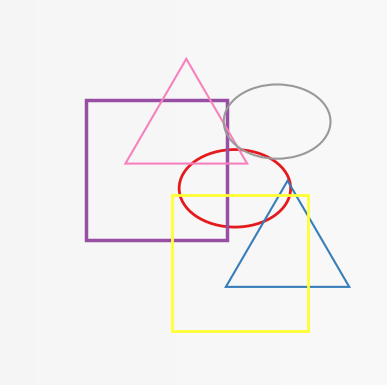[{"shape": "oval", "thickness": 2, "radius": 0.72, "center": [0.606, 0.511]}, {"shape": "triangle", "thickness": 1.5, "radius": 0.92, "center": [0.742, 0.347]}, {"shape": "square", "thickness": 2.5, "radius": 0.91, "center": [0.404, 0.558]}, {"shape": "square", "thickness": 2, "radius": 0.88, "center": [0.619, 0.316]}, {"shape": "triangle", "thickness": 1.5, "radius": 0.91, "center": [0.481, 0.666]}, {"shape": "oval", "thickness": 1.5, "radius": 0.69, "center": [0.715, 0.684]}]